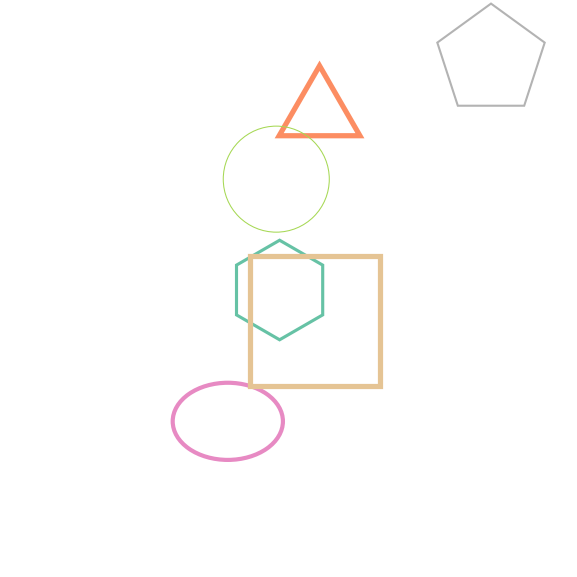[{"shape": "hexagon", "thickness": 1.5, "radius": 0.43, "center": [0.484, 0.497]}, {"shape": "triangle", "thickness": 2.5, "radius": 0.4, "center": [0.553, 0.804]}, {"shape": "oval", "thickness": 2, "radius": 0.48, "center": [0.394, 0.27]}, {"shape": "circle", "thickness": 0.5, "radius": 0.46, "center": [0.478, 0.689]}, {"shape": "square", "thickness": 2.5, "radius": 0.56, "center": [0.546, 0.443]}, {"shape": "pentagon", "thickness": 1, "radius": 0.49, "center": [0.85, 0.895]}]